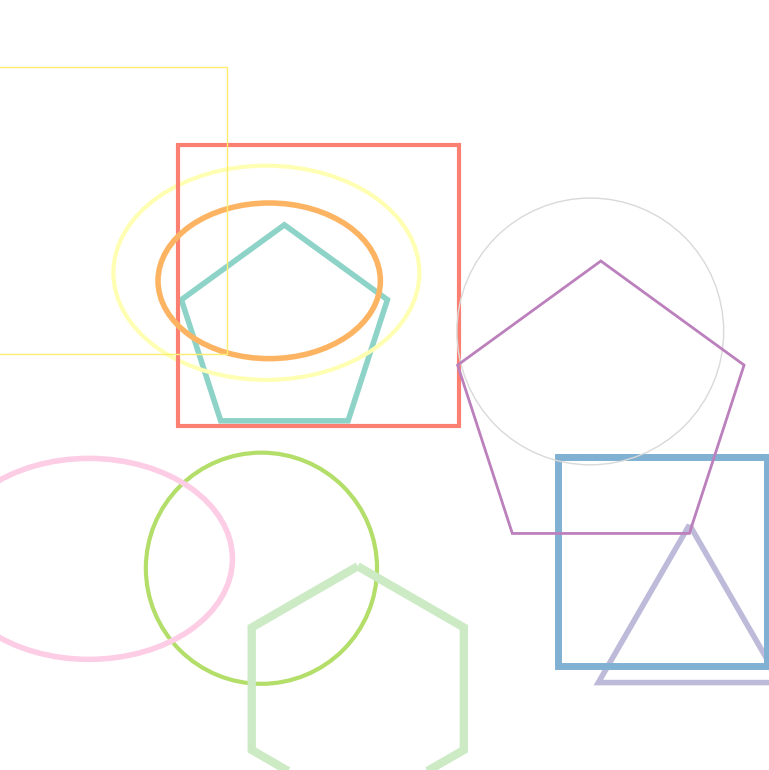[{"shape": "pentagon", "thickness": 2, "radius": 0.7, "center": [0.369, 0.567]}, {"shape": "oval", "thickness": 1.5, "radius": 0.99, "center": [0.346, 0.646]}, {"shape": "triangle", "thickness": 2, "radius": 0.68, "center": [0.895, 0.182]}, {"shape": "square", "thickness": 1.5, "radius": 0.91, "center": [0.414, 0.63]}, {"shape": "square", "thickness": 2.5, "radius": 0.68, "center": [0.86, 0.27]}, {"shape": "oval", "thickness": 2, "radius": 0.72, "center": [0.35, 0.635]}, {"shape": "circle", "thickness": 1.5, "radius": 0.75, "center": [0.34, 0.262]}, {"shape": "oval", "thickness": 2, "radius": 0.93, "center": [0.115, 0.274]}, {"shape": "circle", "thickness": 0.5, "radius": 0.87, "center": [0.767, 0.57]}, {"shape": "pentagon", "thickness": 1, "radius": 0.98, "center": [0.78, 0.465]}, {"shape": "hexagon", "thickness": 3, "radius": 0.8, "center": [0.465, 0.106]}, {"shape": "square", "thickness": 0.5, "radius": 0.93, "center": [0.109, 0.727]}]